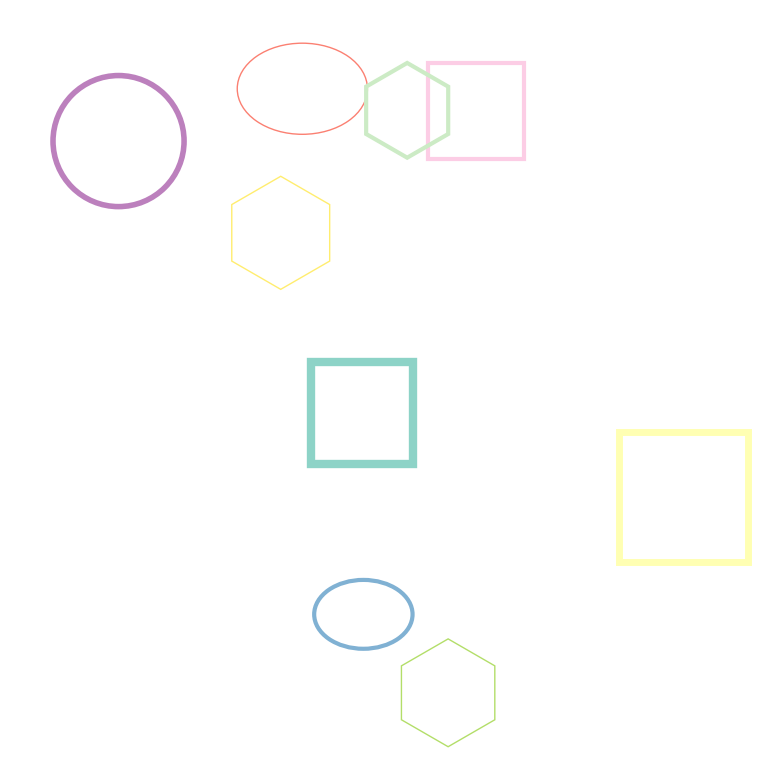[{"shape": "square", "thickness": 3, "radius": 0.33, "center": [0.47, 0.464]}, {"shape": "square", "thickness": 2.5, "radius": 0.42, "center": [0.888, 0.354]}, {"shape": "oval", "thickness": 0.5, "radius": 0.42, "center": [0.393, 0.885]}, {"shape": "oval", "thickness": 1.5, "radius": 0.32, "center": [0.472, 0.202]}, {"shape": "hexagon", "thickness": 0.5, "radius": 0.35, "center": [0.582, 0.1]}, {"shape": "square", "thickness": 1.5, "radius": 0.31, "center": [0.618, 0.856]}, {"shape": "circle", "thickness": 2, "radius": 0.43, "center": [0.154, 0.817]}, {"shape": "hexagon", "thickness": 1.5, "radius": 0.31, "center": [0.529, 0.857]}, {"shape": "hexagon", "thickness": 0.5, "radius": 0.37, "center": [0.365, 0.698]}]